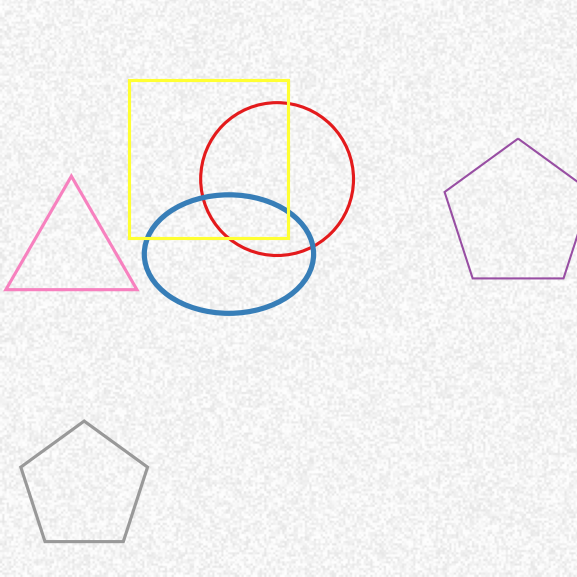[{"shape": "circle", "thickness": 1.5, "radius": 0.66, "center": [0.48, 0.689]}, {"shape": "oval", "thickness": 2.5, "radius": 0.73, "center": [0.396, 0.559]}, {"shape": "pentagon", "thickness": 1, "radius": 0.67, "center": [0.897, 0.625]}, {"shape": "square", "thickness": 1.5, "radius": 0.68, "center": [0.361, 0.724]}, {"shape": "triangle", "thickness": 1.5, "radius": 0.66, "center": [0.124, 0.563]}, {"shape": "pentagon", "thickness": 1.5, "radius": 0.58, "center": [0.146, 0.155]}]